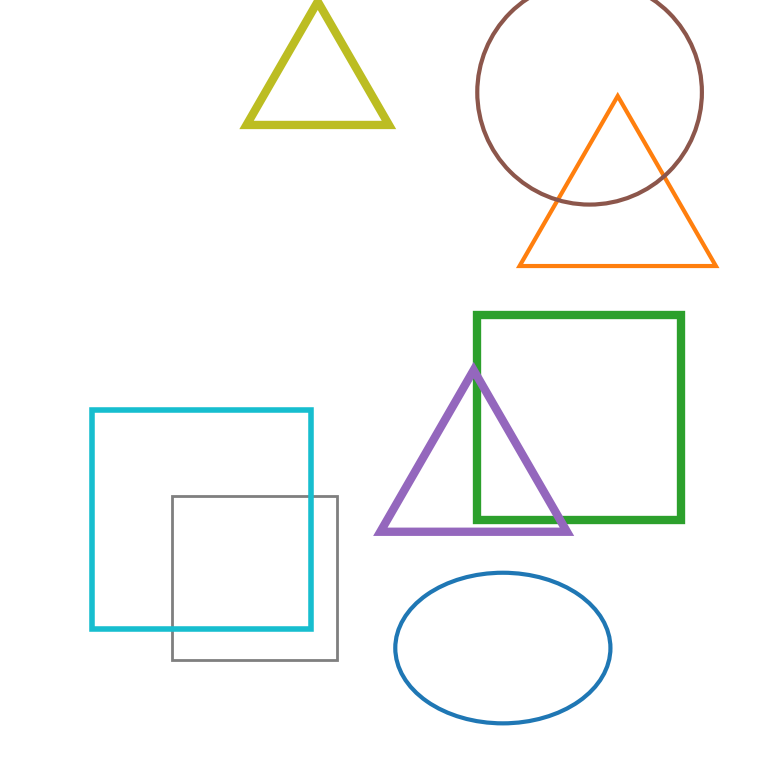[{"shape": "oval", "thickness": 1.5, "radius": 0.7, "center": [0.653, 0.158]}, {"shape": "triangle", "thickness": 1.5, "radius": 0.74, "center": [0.802, 0.728]}, {"shape": "square", "thickness": 3, "radius": 0.66, "center": [0.752, 0.458]}, {"shape": "triangle", "thickness": 3, "radius": 0.7, "center": [0.615, 0.379]}, {"shape": "circle", "thickness": 1.5, "radius": 0.73, "center": [0.766, 0.88]}, {"shape": "square", "thickness": 1, "radius": 0.53, "center": [0.331, 0.249]}, {"shape": "triangle", "thickness": 3, "radius": 0.53, "center": [0.413, 0.891]}, {"shape": "square", "thickness": 2, "radius": 0.71, "center": [0.262, 0.326]}]